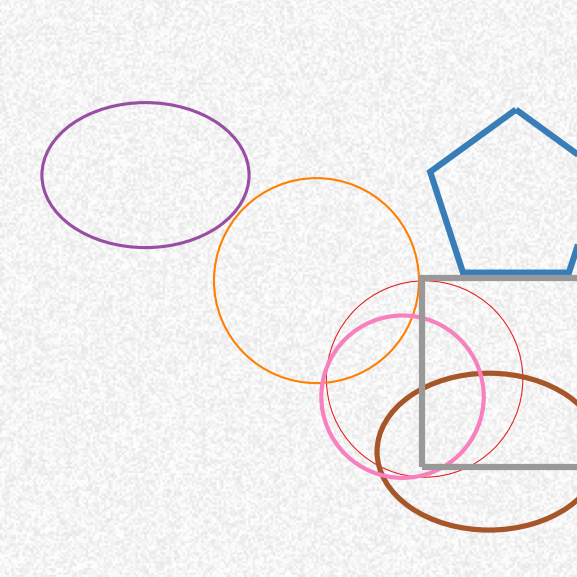[{"shape": "circle", "thickness": 0.5, "radius": 0.85, "center": [0.735, 0.343]}, {"shape": "pentagon", "thickness": 3, "radius": 0.78, "center": [0.893, 0.653]}, {"shape": "oval", "thickness": 1.5, "radius": 0.9, "center": [0.252, 0.696]}, {"shape": "circle", "thickness": 1, "radius": 0.89, "center": [0.548, 0.513]}, {"shape": "oval", "thickness": 2.5, "radius": 0.97, "center": [0.847, 0.217]}, {"shape": "circle", "thickness": 2, "radius": 0.7, "center": [0.697, 0.312]}, {"shape": "square", "thickness": 3, "radius": 0.82, "center": [0.895, 0.354]}]